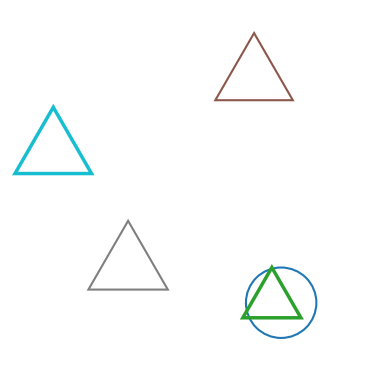[{"shape": "circle", "thickness": 1.5, "radius": 0.46, "center": [0.73, 0.214]}, {"shape": "triangle", "thickness": 2.5, "radius": 0.44, "center": [0.706, 0.218]}, {"shape": "triangle", "thickness": 1.5, "radius": 0.58, "center": [0.66, 0.798]}, {"shape": "triangle", "thickness": 1.5, "radius": 0.6, "center": [0.333, 0.307]}, {"shape": "triangle", "thickness": 2.5, "radius": 0.57, "center": [0.138, 0.607]}]